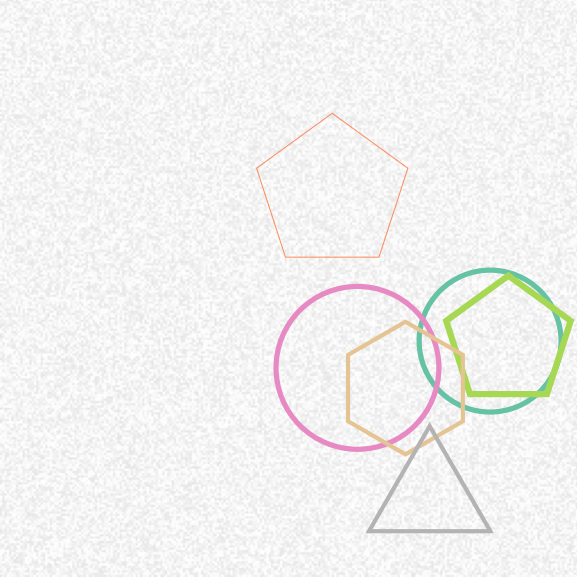[{"shape": "circle", "thickness": 2.5, "radius": 0.61, "center": [0.849, 0.409]}, {"shape": "pentagon", "thickness": 0.5, "radius": 0.69, "center": [0.575, 0.665]}, {"shape": "circle", "thickness": 2.5, "radius": 0.71, "center": [0.619, 0.362]}, {"shape": "pentagon", "thickness": 3, "radius": 0.57, "center": [0.88, 0.408]}, {"shape": "hexagon", "thickness": 2, "radius": 0.57, "center": [0.702, 0.327]}, {"shape": "triangle", "thickness": 2, "radius": 0.61, "center": [0.744, 0.14]}]